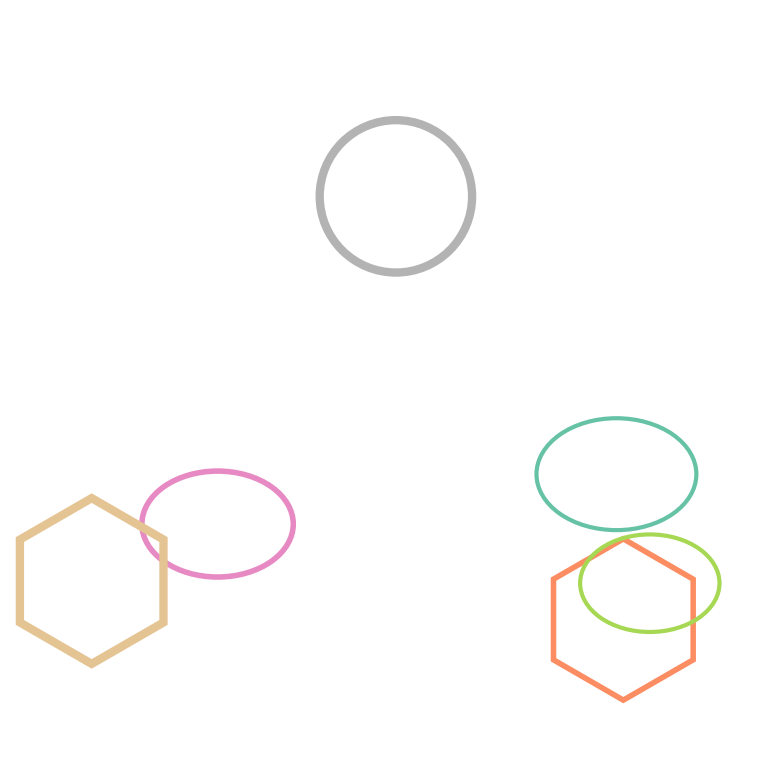[{"shape": "oval", "thickness": 1.5, "radius": 0.52, "center": [0.801, 0.384]}, {"shape": "hexagon", "thickness": 2, "radius": 0.52, "center": [0.81, 0.195]}, {"shape": "oval", "thickness": 2, "radius": 0.49, "center": [0.283, 0.319]}, {"shape": "oval", "thickness": 1.5, "radius": 0.45, "center": [0.844, 0.243]}, {"shape": "hexagon", "thickness": 3, "radius": 0.54, "center": [0.119, 0.245]}, {"shape": "circle", "thickness": 3, "radius": 0.49, "center": [0.514, 0.745]}]